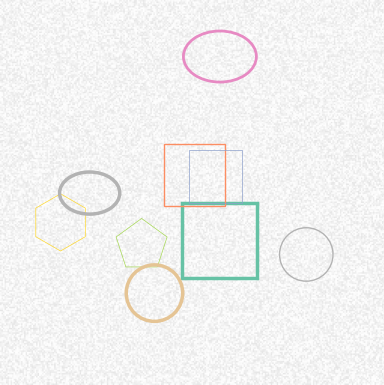[{"shape": "square", "thickness": 2.5, "radius": 0.49, "center": [0.571, 0.376]}, {"shape": "square", "thickness": 1, "radius": 0.4, "center": [0.505, 0.545]}, {"shape": "square", "thickness": 0.5, "radius": 0.34, "center": [0.56, 0.542]}, {"shape": "oval", "thickness": 2, "radius": 0.47, "center": [0.571, 0.853]}, {"shape": "pentagon", "thickness": 0.5, "radius": 0.35, "center": [0.368, 0.363]}, {"shape": "hexagon", "thickness": 0.5, "radius": 0.37, "center": [0.157, 0.422]}, {"shape": "circle", "thickness": 2.5, "radius": 0.37, "center": [0.401, 0.239]}, {"shape": "oval", "thickness": 2.5, "radius": 0.39, "center": [0.233, 0.499]}, {"shape": "circle", "thickness": 1, "radius": 0.35, "center": [0.796, 0.339]}]